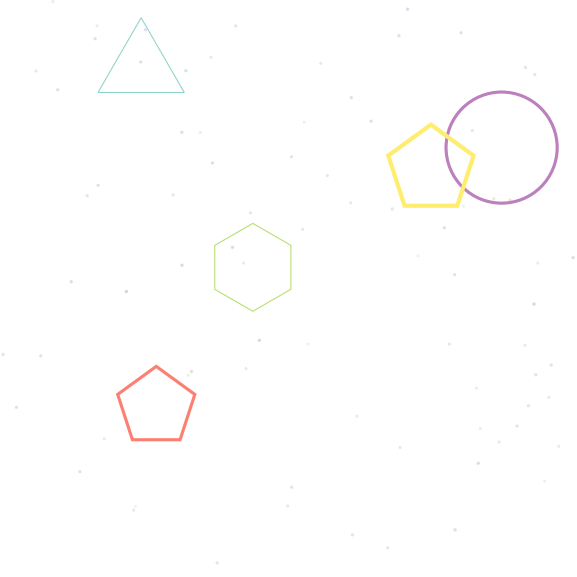[{"shape": "triangle", "thickness": 0.5, "radius": 0.43, "center": [0.244, 0.882]}, {"shape": "pentagon", "thickness": 1.5, "radius": 0.35, "center": [0.271, 0.294]}, {"shape": "hexagon", "thickness": 0.5, "radius": 0.38, "center": [0.438, 0.536]}, {"shape": "circle", "thickness": 1.5, "radius": 0.48, "center": [0.869, 0.744]}, {"shape": "pentagon", "thickness": 2, "radius": 0.39, "center": [0.746, 0.706]}]